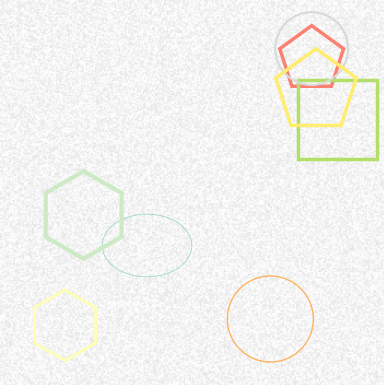[{"shape": "oval", "thickness": 0.5, "radius": 0.58, "center": [0.382, 0.362]}, {"shape": "hexagon", "thickness": 2, "radius": 0.46, "center": [0.169, 0.155]}, {"shape": "pentagon", "thickness": 2.5, "radius": 0.44, "center": [0.81, 0.846]}, {"shape": "circle", "thickness": 1, "radius": 0.56, "center": [0.702, 0.171]}, {"shape": "square", "thickness": 2.5, "radius": 0.51, "center": [0.876, 0.689]}, {"shape": "circle", "thickness": 1.5, "radius": 0.47, "center": [0.81, 0.874]}, {"shape": "hexagon", "thickness": 3, "radius": 0.57, "center": [0.217, 0.442]}, {"shape": "pentagon", "thickness": 2.5, "radius": 0.55, "center": [0.821, 0.763]}]